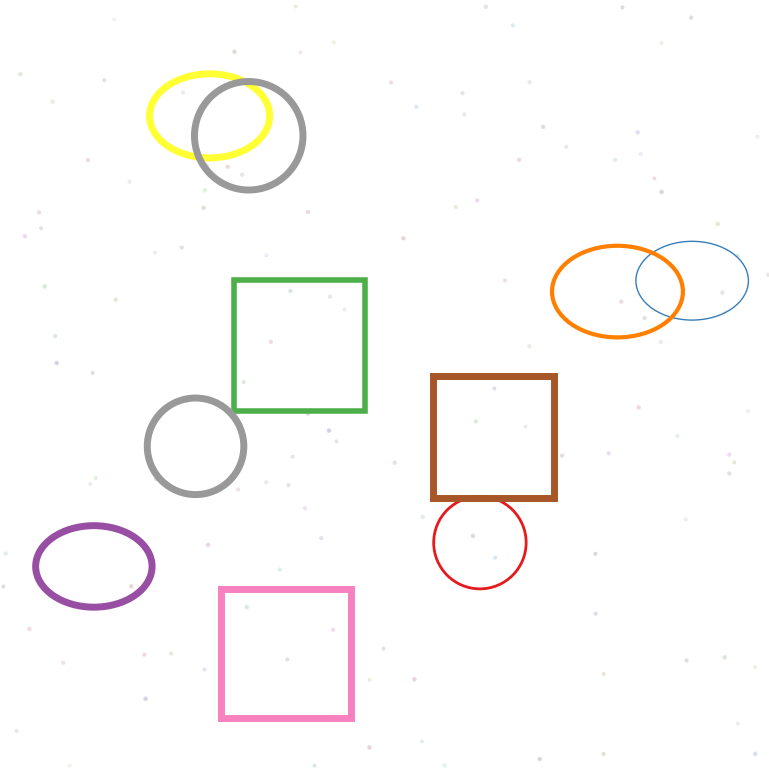[{"shape": "circle", "thickness": 1, "radius": 0.3, "center": [0.623, 0.295]}, {"shape": "oval", "thickness": 0.5, "radius": 0.37, "center": [0.899, 0.635]}, {"shape": "square", "thickness": 2, "radius": 0.42, "center": [0.389, 0.551]}, {"shape": "oval", "thickness": 2.5, "radius": 0.38, "center": [0.122, 0.264]}, {"shape": "oval", "thickness": 1.5, "radius": 0.42, "center": [0.802, 0.621]}, {"shape": "oval", "thickness": 2.5, "radius": 0.39, "center": [0.272, 0.85]}, {"shape": "square", "thickness": 2.5, "radius": 0.4, "center": [0.641, 0.432]}, {"shape": "square", "thickness": 2.5, "radius": 0.42, "center": [0.371, 0.151]}, {"shape": "circle", "thickness": 2.5, "radius": 0.35, "center": [0.323, 0.824]}, {"shape": "circle", "thickness": 2.5, "radius": 0.31, "center": [0.254, 0.42]}]